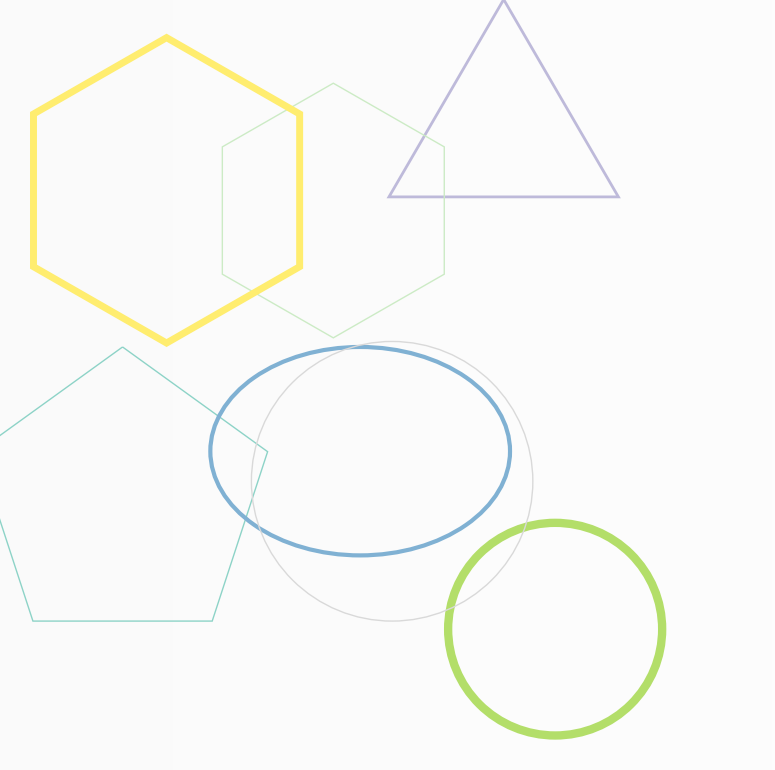[{"shape": "pentagon", "thickness": 0.5, "radius": 0.98, "center": [0.158, 0.353]}, {"shape": "triangle", "thickness": 1, "radius": 0.85, "center": [0.65, 0.83]}, {"shape": "oval", "thickness": 1.5, "radius": 0.97, "center": [0.465, 0.414]}, {"shape": "circle", "thickness": 3, "radius": 0.69, "center": [0.716, 0.183]}, {"shape": "circle", "thickness": 0.5, "radius": 0.91, "center": [0.506, 0.375]}, {"shape": "hexagon", "thickness": 0.5, "radius": 0.83, "center": [0.43, 0.727]}, {"shape": "hexagon", "thickness": 2.5, "radius": 0.99, "center": [0.215, 0.753]}]